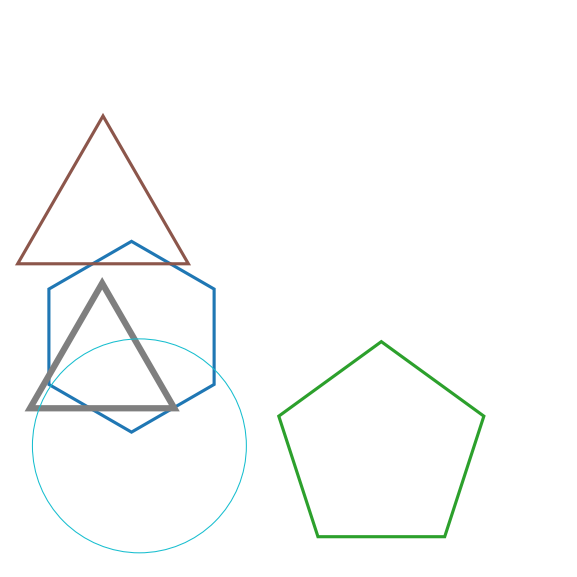[{"shape": "hexagon", "thickness": 1.5, "radius": 0.83, "center": [0.228, 0.416]}, {"shape": "pentagon", "thickness": 1.5, "radius": 0.93, "center": [0.66, 0.221]}, {"shape": "triangle", "thickness": 1.5, "radius": 0.85, "center": [0.178, 0.628]}, {"shape": "triangle", "thickness": 3, "radius": 0.72, "center": [0.177, 0.364]}, {"shape": "circle", "thickness": 0.5, "radius": 0.93, "center": [0.241, 0.227]}]